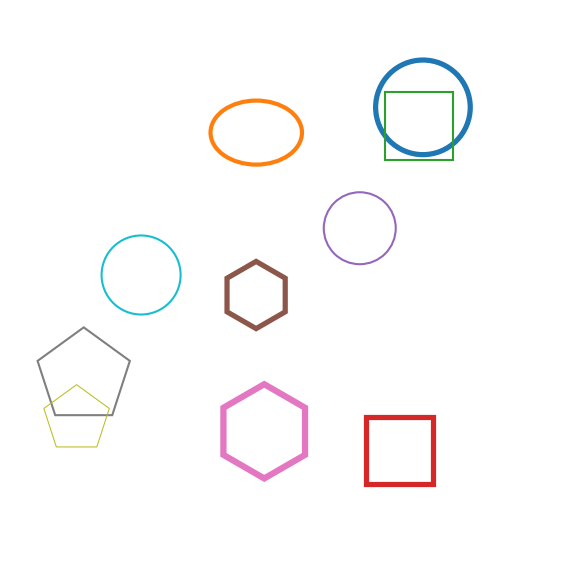[{"shape": "circle", "thickness": 2.5, "radius": 0.41, "center": [0.732, 0.813]}, {"shape": "oval", "thickness": 2, "radius": 0.4, "center": [0.444, 0.77]}, {"shape": "square", "thickness": 1, "radius": 0.29, "center": [0.726, 0.782]}, {"shape": "square", "thickness": 2.5, "radius": 0.29, "center": [0.692, 0.219]}, {"shape": "circle", "thickness": 1, "radius": 0.31, "center": [0.623, 0.604]}, {"shape": "hexagon", "thickness": 2.5, "radius": 0.29, "center": [0.443, 0.488]}, {"shape": "hexagon", "thickness": 3, "radius": 0.41, "center": [0.458, 0.252]}, {"shape": "pentagon", "thickness": 1, "radius": 0.42, "center": [0.145, 0.348]}, {"shape": "pentagon", "thickness": 0.5, "radius": 0.3, "center": [0.133, 0.273]}, {"shape": "circle", "thickness": 1, "radius": 0.34, "center": [0.244, 0.523]}]